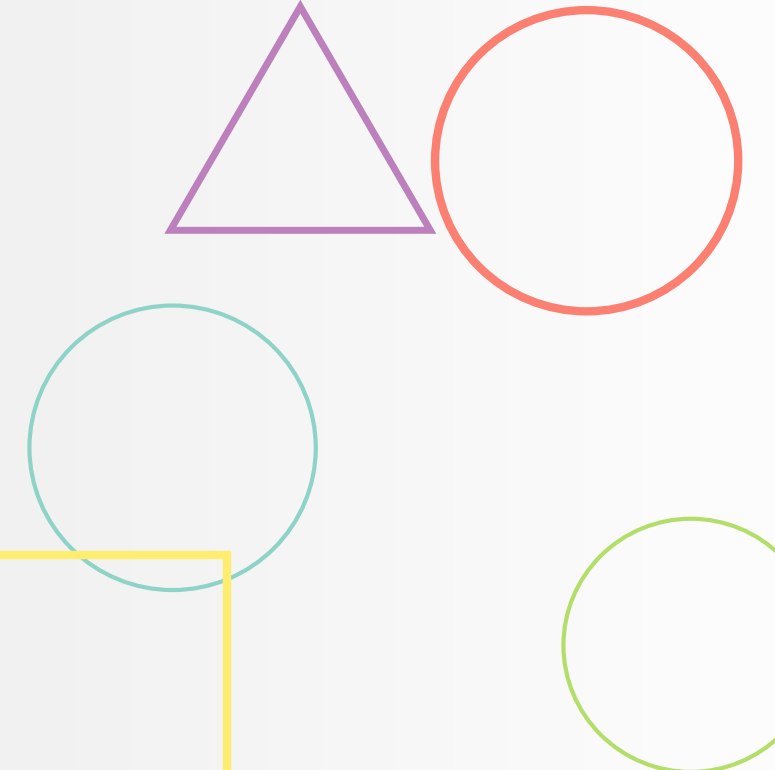[{"shape": "circle", "thickness": 1.5, "radius": 0.92, "center": [0.223, 0.418]}, {"shape": "circle", "thickness": 3, "radius": 0.98, "center": [0.757, 0.791]}, {"shape": "circle", "thickness": 1.5, "radius": 0.82, "center": [0.891, 0.162]}, {"shape": "triangle", "thickness": 2.5, "radius": 0.97, "center": [0.388, 0.798]}, {"shape": "square", "thickness": 3, "radius": 0.79, "center": [0.135, 0.122]}]